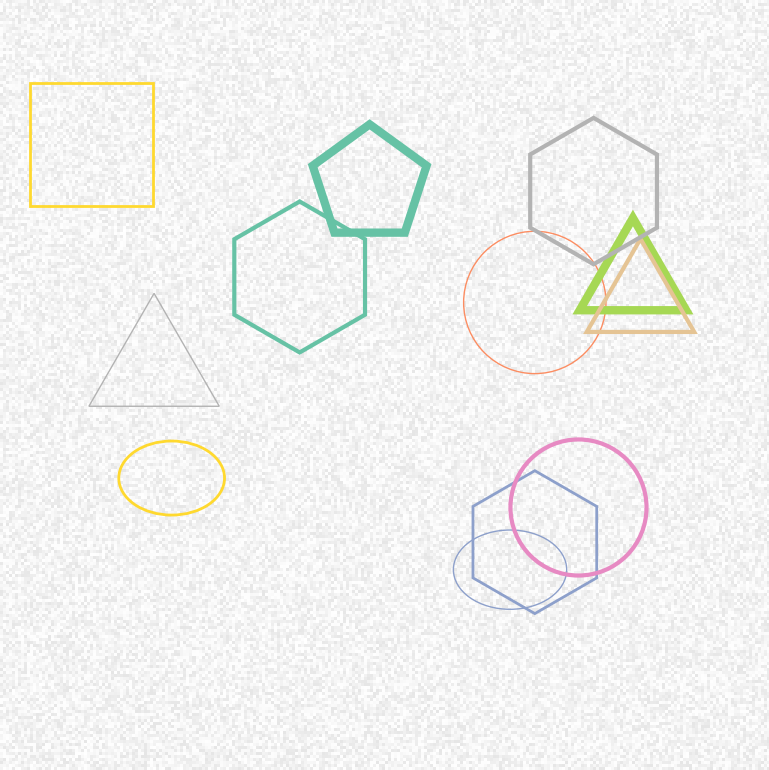[{"shape": "hexagon", "thickness": 1.5, "radius": 0.49, "center": [0.389, 0.64]}, {"shape": "pentagon", "thickness": 3, "radius": 0.39, "center": [0.48, 0.761]}, {"shape": "circle", "thickness": 0.5, "radius": 0.46, "center": [0.695, 0.607]}, {"shape": "hexagon", "thickness": 1, "radius": 0.46, "center": [0.695, 0.296]}, {"shape": "oval", "thickness": 0.5, "radius": 0.37, "center": [0.662, 0.26]}, {"shape": "circle", "thickness": 1.5, "radius": 0.44, "center": [0.751, 0.341]}, {"shape": "triangle", "thickness": 3, "radius": 0.4, "center": [0.822, 0.637]}, {"shape": "square", "thickness": 1, "radius": 0.4, "center": [0.119, 0.813]}, {"shape": "oval", "thickness": 1, "radius": 0.34, "center": [0.223, 0.379]}, {"shape": "triangle", "thickness": 1.5, "radius": 0.4, "center": [0.832, 0.609]}, {"shape": "hexagon", "thickness": 1.5, "radius": 0.48, "center": [0.771, 0.752]}, {"shape": "triangle", "thickness": 0.5, "radius": 0.49, "center": [0.2, 0.521]}]